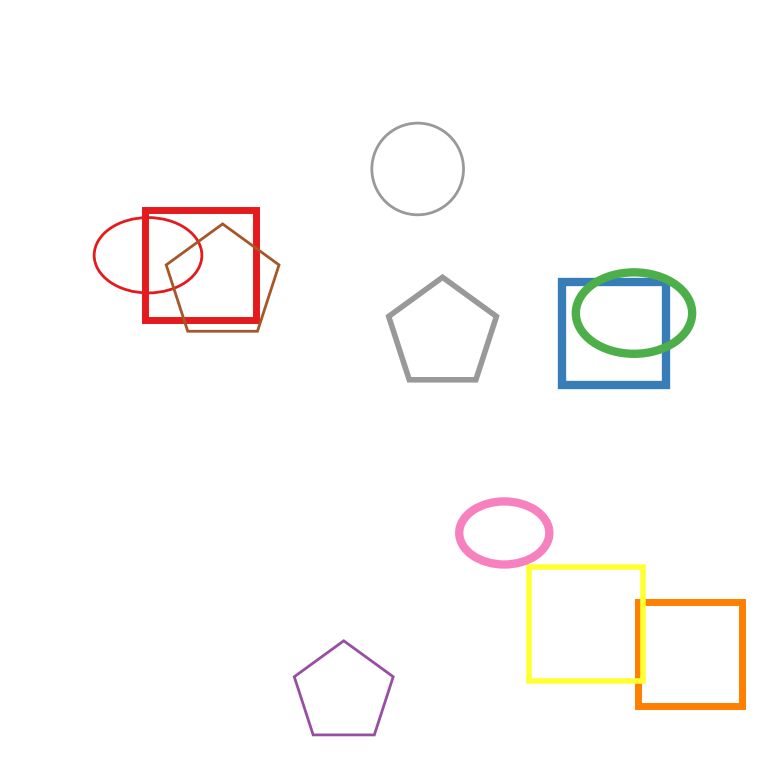[{"shape": "oval", "thickness": 1, "radius": 0.35, "center": [0.192, 0.668]}, {"shape": "square", "thickness": 2.5, "radius": 0.36, "center": [0.261, 0.656]}, {"shape": "square", "thickness": 3, "radius": 0.33, "center": [0.797, 0.567]}, {"shape": "oval", "thickness": 3, "radius": 0.38, "center": [0.823, 0.593]}, {"shape": "pentagon", "thickness": 1, "radius": 0.34, "center": [0.446, 0.1]}, {"shape": "square", "thickness": 2.5, "radius": 0.34, "center": [0.896, 0.151]}, {"shape": "square", "thickness": 2, "radius": 0.37, "center": [0.761, 0.189]}, {"shape": "pentagon", "thickness": 1, "radius": 0.39, "center": [0.289, 0.632]}, {"shape": "oval", "thickness": 3, "radius": 0.29, "center": [0.655, 0.308]}, {"shape": "pentagon", "thickness": 2, "radius": 0.37, "center": [0.575, 0.566]}, {"shape": "circle", "thickness": 1, "radius": 0.3, "center": [0.542, 0.781]}]